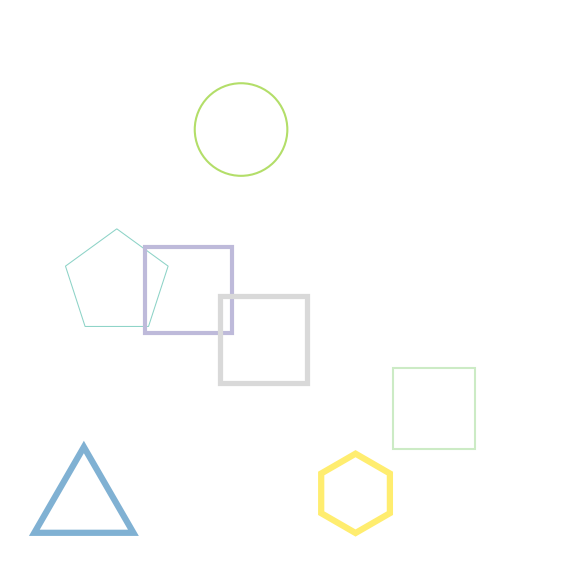[{"shape": "pentagon", "thickness": 0.5, "radius": 0.47, "center": [0.202, 0.509]}, {"shape": "square", "thickness": 2, "radius": 0.38, "center": [0.326, 0.497]}, {"shape": "triangle", "thickness": 3, "radius": 0.5, "center": [0.145, 0.126]}, {"shape": "circle", "thickness": 1, "radius": 0.4, "center": [0.417, 0.775]}, {"shape": "square", "thickness": 2.5, "radius": 0.38, "center": [0.456, 0.412]}, {"shape": "square", "thickness": 1, "radius": 0.35, "center": [0.751, 0.292]}, {"shape": "hexagon", "thickness": 3, "radius": 0.34, "center": [0.616, 0.145]}]